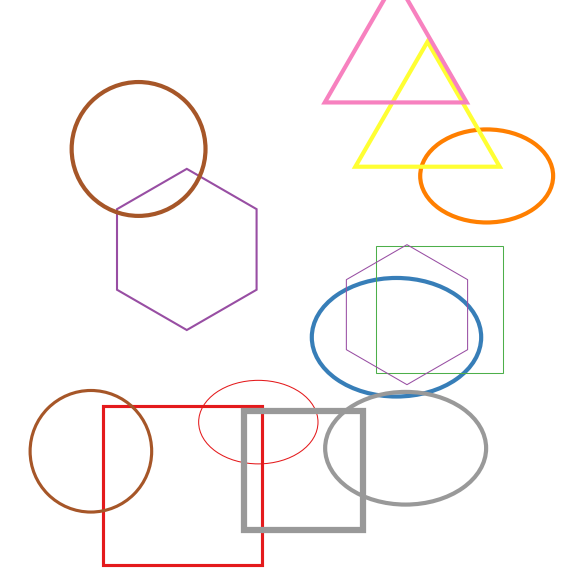[{"shape": "square", "thickness": 1.5, "radius": 0.69, "center": [0.316, 0.158]}, {"shape": "oval", "thickness": 0.5, "radius": 0.52, "center": [0.447, 0.268]}, {"shape": "oval", "thickness": 2, "radius": 0.73, "center": [0.687, 0.415]}, {"shape": "square", "thickness": 0.5, "radius": 0.55, "center": [0.761, 0.463]}, {"shape": "hexagon", "thickness": 1, "radius": 0.7, "center": [0.323, 0.567]}, {"shape": "hexagon", "thickness": 0.5, "radius": 0.61, "center": [0.705, 0.454]}, {"shape": "oval", "thickness": 2, "radius": 0.58, "center": [0.843, 0.694]}, {"shape": "triangle", "thickness": 2, "radius": 0.72, "center": [0.74, 0.783]}, {"shape": "circle", "thickness": 2, "radius": 0.58, "center": [0.24, 0.741]}, {"shape": "circle", "thickness": 1.5, "radius": 0.53, "center": [0.157, 0.218]}, {"shape": "triangle", "thickness": 2, "radius": 0.71, "center": [0.685, 0.893]}, {"shape": "square", "thickness": 3, "radius": 0.52, "center": [0.525, 0.185]}, {"shape": "oval", "thickness": 2, "radius": 0.7, "center": [0.702, 0.223]}]